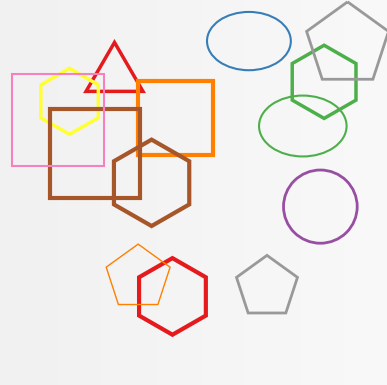[{"shape": "hexagon", "thickness": 3, "radius": 0.5, "center": [0.445, 0.23]}, {"shape": "triangle", "thickness": 2.5, "radius": 0.42, "center": [0.295, 0.805]}, {"shape": "oval", "thickness": 1.5, "radius": 0.54, "center": [0.642, 0.893]}, {"shape": "hexagon", "thickness": 2.5, "radius": 0.47, "center": [0.836, 0.787]}, {"shape": "oval", "thickness": 1.5, "radius": 0.56, "center": [0.781, 0.673]}, {"shape": "circle", "thickness": 2, "radius": 0.48, "center": [0.827, 0.463]}, {"shape": "pentagon", "thickness": 1, "radius": 0.43, "center": [0.357, 0.279]}, {"shape": "square", "thickness": 3, "radius": 0.48, "center": [0.453, 0.693]}, {"shape": "hexagon", "thickness": 2.5, "radius": 0.43, "center": [0.18, 0.737]}, {"shape": "square", "thickness": 3, "radius": 0.58, "center": [0.245, 0.602]}, {"shape": "hexagon", "thickness": 3, "radius": 0.56, "center": [0.391, 0.525]}, {"shape": "square", "thickness": 1.5, "radius": 0.6, "center": [0.15, 0.689]}, {"shape": "pentagon", "thickness": 2, "radius": 0.41, "center": [0.689, 0.254]}, {"shape": "pentagon", "thickness": 2, "radius": 0.56, "center": [0.897, 0.884]}]